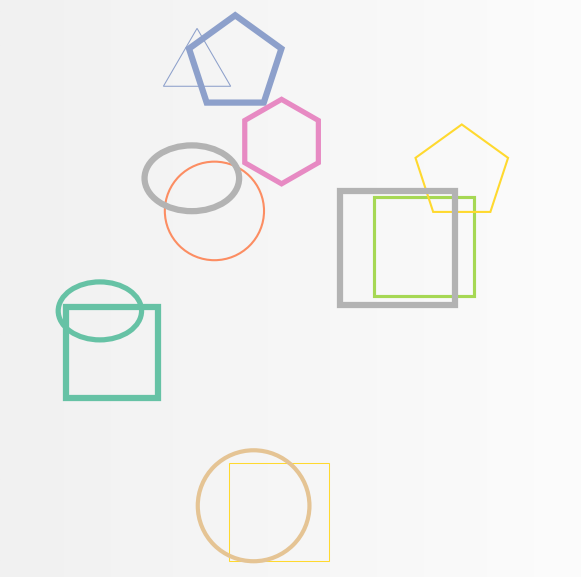[{"shape": "oval", "thickness": 2.5, "radius": 0.36, "center": [0.172, 0.461]}, {"shape": "square", "thickness": 3, "radius": 0.4, "center": [0.192, 0.389]}, {"shape": "circle", "thickness": 1, "radius": 0.43, "center": [0.369, 0.634]}, {"shape": "triangle", "thickness": 0.5, "radius": 0.33, "center": [0.339, 0.883]}, {"shape": "pentagon", "thickness": 3, "radius": 0.42, "center": [0.405, 0.889]}, {"shape": "hexagon", "thickness": 2.5, "radius": 0.37, "center": [0.484, 0.754]}, {"shape": "square", "thickness": 1.5, "radius": 0.43, "center": [0.729, 0.573]}, {"shape": "square", "thickness": 0.5, "radius": 0.43, "center": [0.48, 0.113]}, {"shape": "pentagon", "thickness": 1, "radius": 0.42, "center": [0.794, 0.7]}, {"shape": "circle", "thickness": 2, "radius": 0.48, "center": [0.436, 0.123]}, {"shape": "oval", "thickness": 3, "radius": 0.41, "center": [0.33, 0.69]}, {"shape": "square", "thickness": 3, "radius": 0.49, "center": [0.684, 0.57]}]